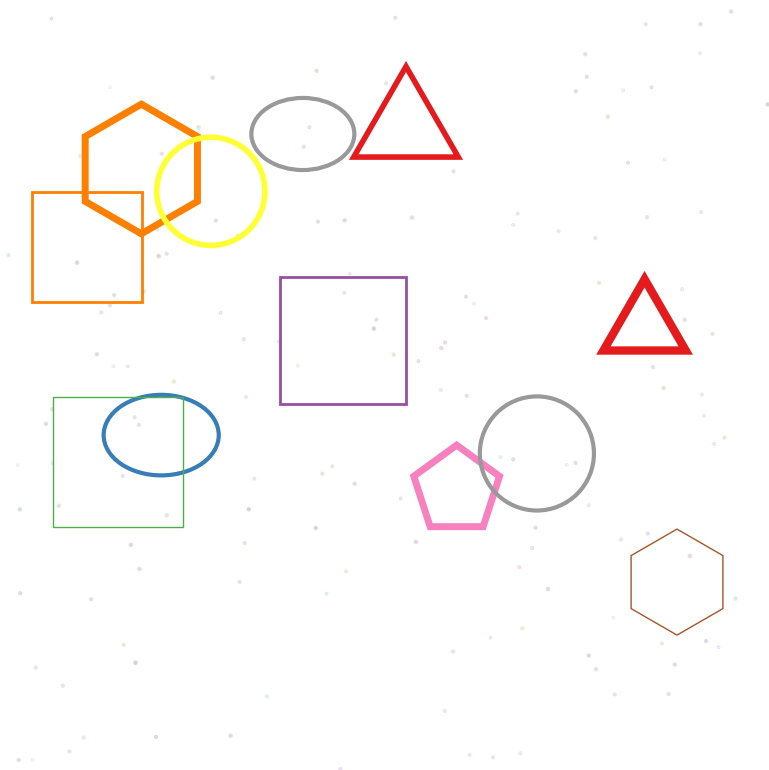[{"shape": "triangle", "thickness": 3, "radius": 0.31, "center": [0.837, 0.576]}, {"shape": "triangle", "thickness": 2, "radius": 0.39, "center": [0.527, 0.835]}, {"shape": "oval", "thickness": 1.5, "radius": 0.37, "center": [0.209, 0.435]}, {"shape": "square", "thickness": 0.5, "radius": 0.42, "center": [0.153, 0.4]}, {"shape": "square", "thickness": 1, "radius": 0.41, "center": [0.445, 0.558]}, {"shape": "square", "thickness": 1, "radius": 0.36, "center": [0.113, 0.68]}, {"shape": "hexagon", "thickness": 2.5, "radius": 0.42, "center": [0.184, 0.781]}, {"shape": "circle", "thickness": 2, "radius": 0.35, "center": [0.274, 0.752]}, {"shape": "hexagon", "thickness": 0.5, "radius": 0.34, "center": [0.879, 0.244]}, {"shape": "pentagon", "thickness": 2.5, "radius": 0.29, "center": [0.593, 0.363]}, {"shape": "oval", "thickness": 1.5, "radius": 0.33, "center": [0.393, 0.826]}, {"shape": "circle", "thickness": 1.5, "radius": 0.37, "center": [0.697, 0.411]}]